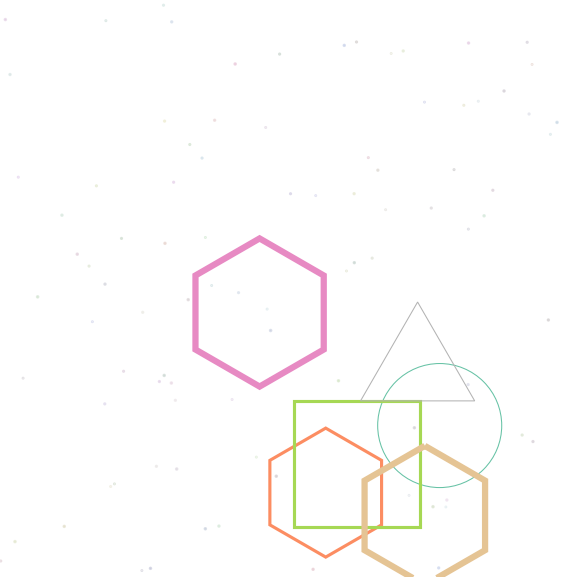[{"shape": "circle", "thickness": 0.5, "radius": 0.54, "center": [0.761, 0.262]}, {"shape": "hexagon", "thickness": 1.5, "radius": 0.56, "center": [0.564, 0.146]}, {"shape": "hexagon", "thickness": 3, "radius": 0.64, "center": [0.45, 0.458]}, {"shape": "square", "thickness": 1.5, "radius": 0.55, "center": [0.619, 0.196]}, {"shape": "hexagon", "thickness": 3, "radius": 0.6, "center": [0.736, 0.107]}, {"shape": "triangle", "thickness": 0.5, "radius": 0.57, "center": [0.723, 0.362]}]